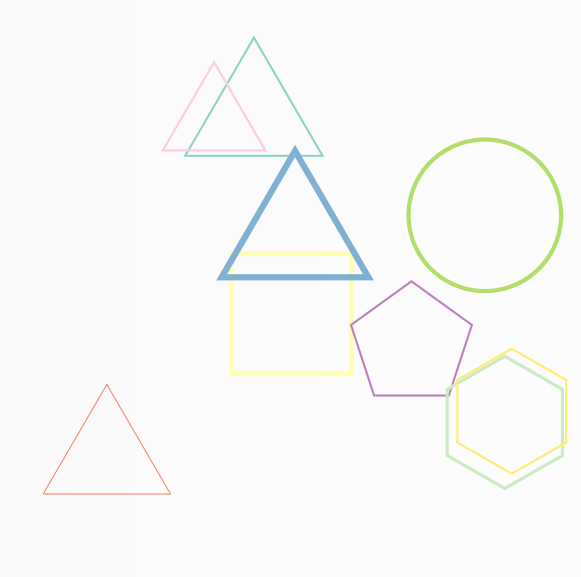[{"shape": "triangle", "thickness": 1, "radius": 0.68, "center": [0.437, 0.798]}, {"shape": "square", "thickness": 2.5, "radius": 0.52, "center": [0.501, 0.457]}, {"shape": "triangle", "thickness": 0.5, "radius": 0.63, "center": [0.184, 0.207]}, {"shape": "triangle", "thickness": 3, "radius": 0.73, "center": [0.508, 0.592]}, {"shape": "circle", "thickness": 2, "radius": 0.66, "center": [0.834, 0.626]}, {"shape": "triangle", "thickness": 1, "radius": 0.51, "center": [0.368, 0.789]}, {"shape": "pentagon", "thickness": 1, "radius": 0.55, "center": [0.708, 0.403]}, {"shape": "hexagon", "thickness": 1.5, "radius": 0.57, "center": [0.868, 0.268]}, {"shape": "hexagon", "thickness": 1, "radius": 0.54, "center": [0.88, 0.287]}]